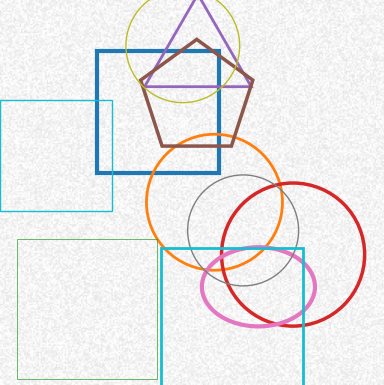[{"shape": "square", "thickness": 3, "radius": 0.79, "center": [0.411, 0.71]}, {"shape": "circle", "thickness": 2, "radius": 0.88, "center": [0.557, 0.475]}, {"shape": "square", "thickness": 0.5, "radius": 0.91, "center": [0.226, 0.198]}, {"shape": "circle", "thickness": 2.5, "radius": 0.93, "center": [0.761, 0.339]}, {"shape": "triangle", "thickness": 2, "radius": 0.8, "center": [0.514, 0.855]}, {"shape": "pentagon", "thickness": 2.5, "radius": 0.77, "center": [0.511, 0.744]}, {"shape": "oval", "thickness": 3, "radius": 0.73, "center": [0.671, 0.255]}, {"shape": "circle", "thickness": 1, "radius": 0.72, "center": [0.632, 0.402]}, {"shape": "circle", "thickness": 1, "radius": 0.74, "center": [0.475, 0.881]}, {"shape": "square", "thickness": 1, "radius": 0.72, "center": [0.145, 0.596]}, {"shape": "square", "thickness": 2, "radius": 0.92, "center": [0.602, 0.172]}]